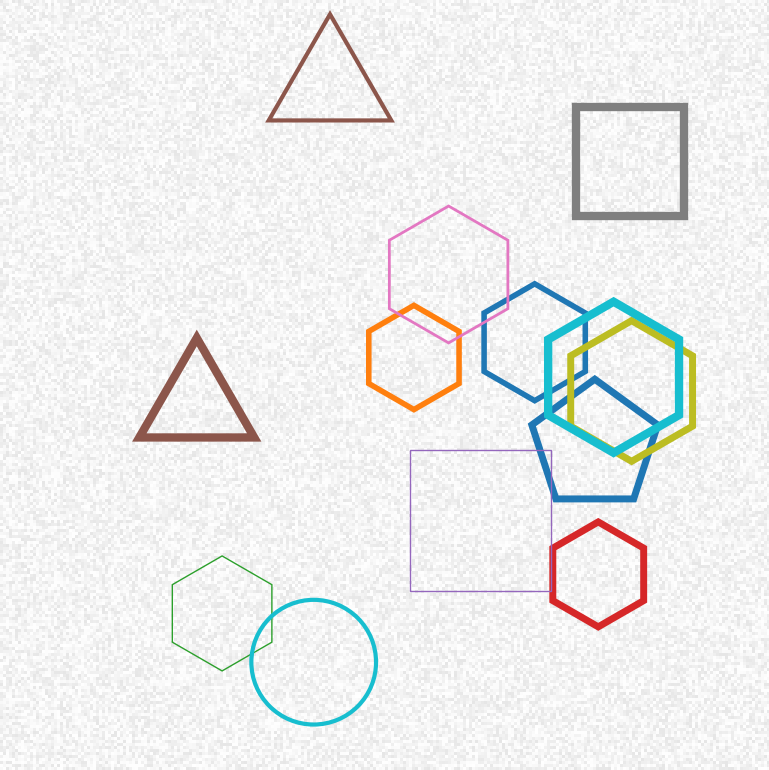[{"shape": "pentagon", "thickness": 2.5, "radius": 0.43, "center": [0.772, 0.422]}, {"shape": "hexagon", "thickness": 2, "radius": 0.38, "center": [0.694, 0.556]}, {"shape": "hexagon", "thickness": 2, "radius": 0.34, "center": [0.538, 0.536]}, {"shape": "hexagon", "thickness": 0.5, "radius": 0.37, "center": [0.288, 0.203]}, {"shape": "hexagon", "thickness": 2.5, "radius": 0.34, "center": [0.777, 0.254]}, {"shape": "square", "thickness": 0.5, "radius": 0.46, "center": [0.625, 0.324]}, {"shape": "triangle", "thickness": 3, "radius": 0.43, "center": [0.256, 0.475]}, {"shape": "triangle", "thickness": 1.5, "radius": 0.46, "center": [0.429, 0.89]}, {"shape": "hexagon", "thickness": 1, "radius": 0.44, "center": [0.583, 0.644]}, {"shape": "square", "thickness": 3, "radius": 0.35, "center": [0.818, 0.79]}, {"shape": "hexagon", "thickness": 2.5, "radius": 0.46, "center": [0.82, 0.492]}, {"shape": "circle", "thickness": 1.5, "radius": 0.4, "center": [0.407, 0.14]}, {"shape": "hexagon", "thickness": 3, "radius": 0.49, "center": [0.797, 0.51]}]